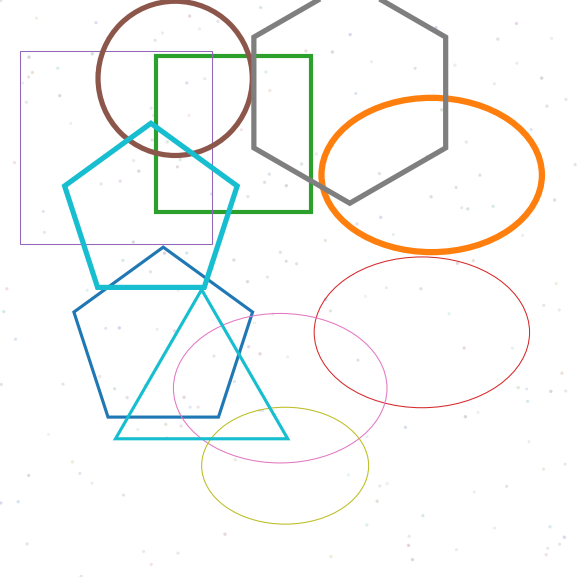[{"shape": "pentagon", "thickness": 1.5, "radius": 0.81, "center": [0.283, 0.408]}, {"shape": "oval", "thickness": 3, "radius": 0.95, "center": [0.748, 0.696]}, {"shape": "square", "thickness": 2, "radius": 0.67, "center": [0.404, 0.768]}, {"shape": "oval", "thickness": 0.5, "radius": 0.93, "center": [0.731, 0.424]}, {"shape": "square", "thickness": 0.5, "radius": 0.83, "center": [0.201, 0.743]}, {"shape": "circle", "thickness": 2.5, "radius": 0.67, "center": [0.303, 0.863]}, {"shape": "oval", "thickness": 0.5, "radius": 0.92, "center": [0.485, 0.327]}, {"shape": "hexagon", "thickness": 2.5, "radius": 0.96, "center": [0.606, 0.839]}, {"shape": "oval", "thickness": 0.5, "radius": 0.72, "center": [0.494, 0.193]}, {"shape": "pentagon", "thickness": 2.5, "radius": 0.79, "center": [0.261, 0.629]}, {"shape": "triangle", "thickness": 1.5, "radius": 0.86, "center": [0.349, 0.325]}]